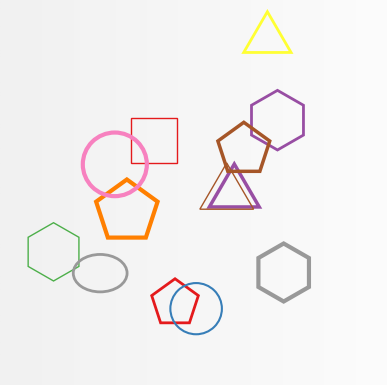[{"shape": "square", "thickness": 1, "radius": 0.29, "center": [0.397, 0.636]}, {"shape": "pentagon", "thickness": 2, "radius": 0.32, "center": [0.452, 0.213]}, {"shape": "circle", "thickness": 1.5, "radius": 0.33, "center": [0.506, 0.198]}, {"shape": "hexagon", "thickness": 1, "radius": 0.38, "center": [0.138, 0.346]}, {"shape": "triangle", "thickness": 2.5, "radius": 0.37, "center": [0.605, 0.5]}, {"shape": "hexagon", "thickness": 2, "radius": 0.39, "center": [0.716, 0.688]}, {"shape": "pentagon", "thickness": 3, "radius": 0.42, "center": [0.327, 0.45]}, {"shape": "triangle", "thickness": 2, "radius": 0.35, "center": [0.69, 0.899]}, {"shape": "triangle", "thickness": 1, "radius": 0.4, "center": [0.585, 0.497]}, {"shape": "pentagon", "thickness": 2.5, "radius": 0.35, "center": [0.629, 0.612]}, {"shape": "circle", "thickness": 3, "radius": 0.41, "center": [0.296, 0.573]}, {"shape": "hexagon", "thickness": 3, "radius": 0.38, "center": [0.732, 0.292]}, {"shape": "oval", "thickness": 2, "radius": 0.35, "center": [0.259, 0.29]}]